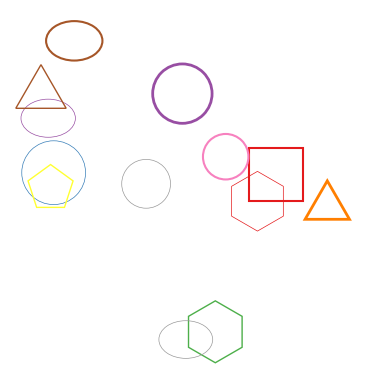[{"shape": "square", "thickness": 1.5, "radius": 0.35, "center": [0.717, 0.548]}, {"shape": "hexagon", "thickness": 0.5, "radius": 0.39, "center": [0.669, 0.477]}, {"shape": "circle", "thickness": 0.5, "radius": 0.41, "center": [0.139, 0.551]}, {"shape": "hexagon", "thickness": 1, "radius": 0.4, "center": [0.559, 0.138]}, {"shape": "oval", "thickness": 0.5, "radius": 0.35, "center": [0.125, 0.693]}, {"shape": "circle", "thickness": 2, "radius": 0.39, "center": [0.474, 0.757]}, {"shape": "triangle", "thickness": 2, "radius": 0.33, "center": [0.85, 0.464]}, {"shape": "pentagon", "thickness": 1, "radius": 0.31, "center": [0.131, 0.511]}, {"shape": "oval", "thickness": 1.5, "radius": 0.37, "center": [0.193, 0.894]}, {"shape": "triangle", "thickness": 1, "radius": 0.38, "center": [0.106, 0.756]}, {"shape": "circle", "thickness": 1.5, "radius": 0.3, "center": [0.586, 0.593]}, {"shape": "oval", "thickness": 0.5, "radius": 0.35, "center": [0.483, 0.118]}, {"shape": "circle", "thickness": 0.5, "radius": 0.32, "center": [0.38, 0.523]}]